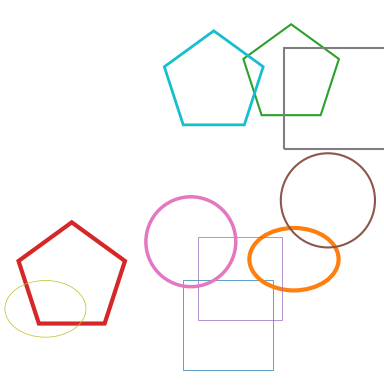[{"shape": "square", "thickness": 0.5, "radius": 0.58, "center": [0.592, 0.156]}, {"shape": "oval", "thickness": 3, "radius": 0.58, "center": [0.764, 0.327]}, {"shape": "pentagon", "thickness": 1.5, "radius": 0.65, "center": [0.756, 0.806]}, {"shape": "pentagon", "thickness": 3, "radius": 0.73, "center": [0.186, 0.277]}, {"shape": "square", "thickness": 0.5, "radius": 0.54, "center": [0.623, 0.276]}, {"shape": "circle", "thickness": 1.5, "radius": 0.61, "center": [0.852, 0.48]}, {"shape": "circle", "thickness": 2.5, "radius": 0.58, "center": [0.496, 0.372]}, {"shape": "square", "thickness": 1.5, "radius": 0.66, "center": [0.869, 0.744]}, {"shape": "oval", "thickness": 0.5, "radius": 0.53, "center": [0.118, 0.198]}, {"shape": "pentagon", "thickness": 2, "radius": 0.67, "center": [0.555, 0.785]}]